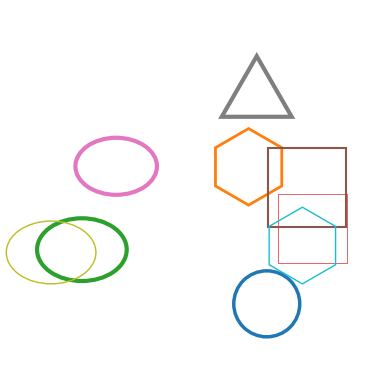[{"shape": "circle", "thickness": 2.5, "radius": 0.43, "center": [0.693, 0.211]}, {"shape": "hexagon", "thickness": 2, "radius": 0.5, "center": [0.646, 0.567]}, {"shape": "oval", "thickness": 3, "radius": 0.58, "center": [0.213, 0.352]}, {"shape": "square", "thickness": 0.5, "radius": 0.45, "center": [0.812, 0.406]}, {"shape": "square", "thickness": 1.5, "radius": 0.51, "center": [0.797, 0.513]}, {"shape": "oval", "thickness": 3, "radius": 0.53, "center": [0.302, 0.568]}, {"shape": "triangle", "thickness": 3, "radius": 0.52, "center": [0.667, 0.749]}, {"shape": "oval", "thickness": 1, "radius": 0.58, "center": [0.133, 0.344]}, {"shape": "hexagon", "thickness": 1, "radius": 0.5, "center": [0.785, 0.362]}]